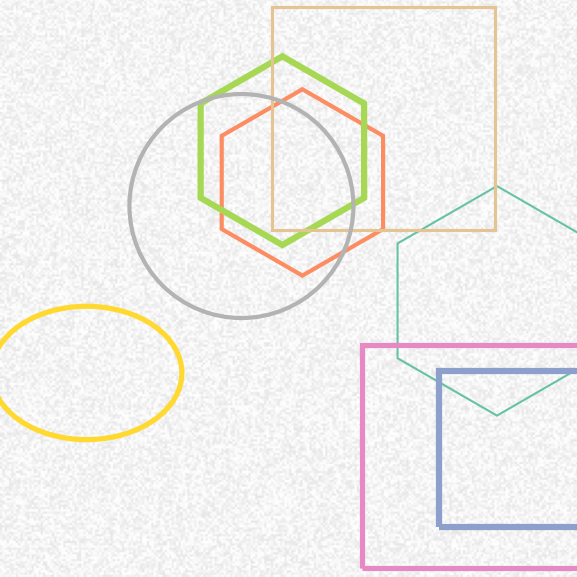[{"shape": "hexagon", "thickness": 1, "radius": 0.99, "center": [0.861, 0.478]}, {"shape": "hexagon", "thickness": 2, "radius": 0.81, "center": [0.524, 0.683]}, {"shape": "square", "thickness": 3, "radius": 0.68, "center": [0.895, 0.222]}, {"shape": "square", "thickness": 2.5, "radius": 0.97, "center": [0.819, 0.209]}, {"shape": "hexagon", "thickness": 3, "radius": 0.82, "center": [0.489, 0.738]}, {"shape": "oval", "thickness": 2.5, "radius": 0.82, "center": [0.15, 0.353]}, {"shape": "square", "thickness": 1.5, "radius": 0.97, "center": [0.664, 0.794]}, {"shape": "circle", "thickness": 2, "radius": 0.97, "center": [0.418, 0.642]}]